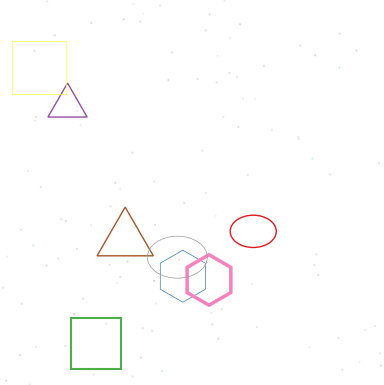[{"shape": "oval", "thickness": 1, "radius": 0.3, "center": [0.658, 0.399]}, {"shape": "hexagon", "thickness": 0.5, "radius": 0.34, "center": [0.475, 0.283]}, {"shape": "square", "thickness": 1.5, "radius": 0.33, "center": [0.249, 0.108]}, {"shape": "triangle", "thickness": 1, "radius": 0.29, "center": [0.175, 0.725]}, {"shape": "square", "thickness": 0.5, "radius": 0.35, "center": [0.102, 0.824]}, {"shape": "triangle", "thickness": 1, "radius": 0.42, "center": [0.325, 0.378]}, {"shape": "hexagon", "thickness": 2.5, "radius": 0.33, "center": [0.543, 0.273]}, {"shape": "oval", "thickness": 0.5, "radius": 0.39, "center": [0.461, 0.332]}]